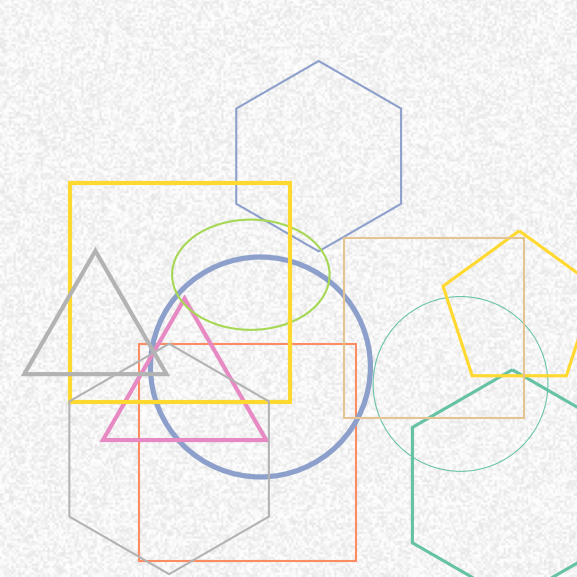[{"shape": "hexagon", "thickness": 1.5, "radius": 1.0, "center": [0.887, 0.159]}, {"shape": "circle", "thickness": 0.5, "radius": 0.76, "center": [0.797, 0.334]}, {"shape": "square", "thickness": 1, "radius": 0.94, "center": [0.429, 0.216]}, {"shape": "hexagon", "thickness": 1, "radius": 0.82, "center": [0.552, 0.729]}, {"shape": "circle", "thickness": 2.5, "radius": 0.95, "center": [0.451, 0.364]}, {"shape": "triangle", "thickness": 2, "radius": 0.82, "center": [0.32, 0.319]}, {"shape": "oval", "thickness": 1, "radius": 0.68, "center": [0.434, 0.523]}, {"shape": "pentagon", "thickness": 1.5, "radius": 0.69, "center": [0.899, 0.461]}, {"shape": "square", "thickness": 2, "radius": 0.95, "center": [0.312, 0.493]}, {"shape": "square", "thickness": 1, "radius": 0.78, "center": [0.752, 0.431]}, {"shape": "triangle", "thickness": 2, "radius": 0.71, "center": [0.165, 0.422]}, {"shape": "hexagon", "thickness": 1, "radius": 1.0, "center": [0.293, 0.204]}]